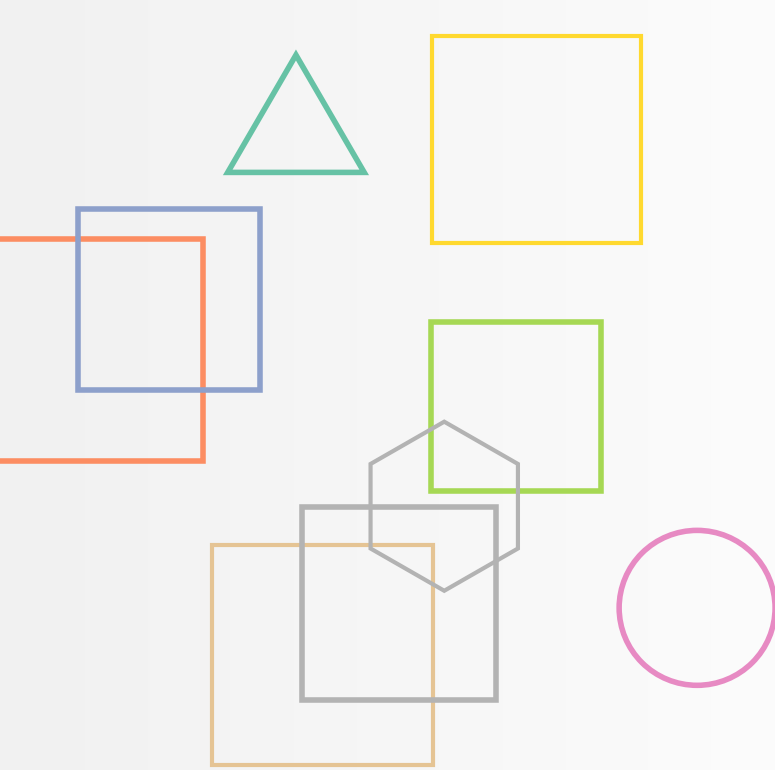[{"shape": "triangle", "thickness": 2, "radius": 0.51, "center": [0.382, 0.827]}, {"shape": "square", "thickness": 2, "radius": 0.72, "center": [0.117, 0.546]}, {"shape": "square", "thickness": 2, "radius": 0.59, "center": [0.218, 0.611]}, {"shape": "circle", "thickness": 2, "radius": 0.5, "center": [0.899, 0.211]}, {"shape": "square", "thickness": 2, "radius": 0.55, "center": [0.666, 0.472]}, {"shape": "square", "thickness": 1.5, "radius": 0.67, "center": [0.692, 0.819]}, {"shape": "square", "thickness": 1.5, "radius": 0.72, "center": [0.416, 0.15]}, {"shape": "square", "thickness": 2, "radius": 0.62, "center": [0.515, 0.216]}, {"shape": "hexagon", "thickness": 1.5, "radius": 0.55, "center": [0.573, 0.343]}]